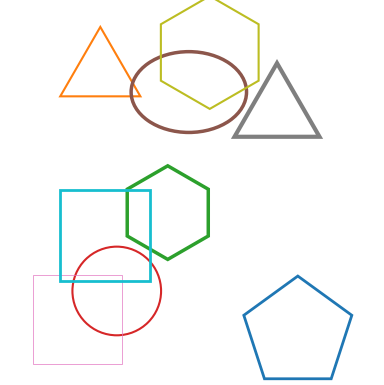[{"shape": "pentagon", "thickness": 2, "radius": 0.74, "center": [0.774, 0.135]}, {"shape": "triangle", "thickness": 1.5, "radius": 0.6, "center": [0.261, 0.81]}, {"shape": "hexagon", "thickness": 2.5, "radius": 0.61, "center": [0.436, 0.448]}, {"shape": "circle", "thickness": 1.5, "radius": 0.58, "center": [0.303, 0.244]}, {"shape": "oval", "thickness": 2.5, "radius": 0.75, "center": [0.49, 0.761]}, {"shape": "square", "thickness": 0.5, "radius": 0.58, "center": [0.2, 0.169]}, {"shape": "triangle", "thickness": 3, "radius": 0.64, "center": [0.72, 0.708]}, {"shape": "hexagon", "thickness": 1.5, "radius": 0.73, "center": [0.545, 0.864]}, {"shape": "square", "thickness": 2, "radius": 0.59, "center": [0.273, 0.388]}]